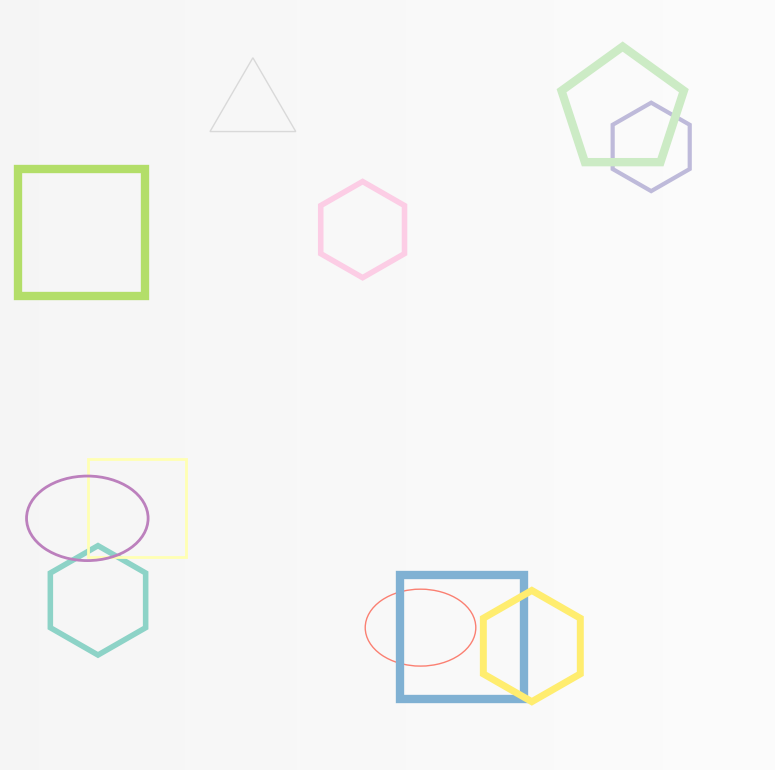[{"shape": "hexagon", "thickness": 2, "radius": 0.36, "center": [0.126, 0.22]}, {"shape": "square", "thickness": 1, "radius": 0.32, "center": [0.177, 0.34]}, {"shape": "hexagon", "thickness": 1.5, "radius": 0.29, "center": [0.84, 0.809]}, {"shape": "oval", "thickness": 0.5, "radius": 0.36, "center": [0.543, 0.185]}, {"shape": "square", "thickness": 3, "radius": 0.4, "center": [0.596, 0.173]}, {"shape": "square", "thickness": 3, "radius": 0.41, "center": [0.105, 0.698]}, {"shape": "hexagon", "thickness": 2, "radius": 0.31, "center": [0.468, 0.702]}, {"shape": "triangle", "thickness": 0.5, "radius": 0.32, "center": [0.326, 0.861]}, {"shape": "oval", "thickness": 1, "radius": 0.39, "center": [0.113, 0.327]}, {"shape": "pentagon", "thickness": 3, "radius": 0.41, "center": [0.803, 0.857]}, {"shape": "hexagon", "thickness": 2.5, "radius": 0.36, "center": [0.686, 0.161]}]